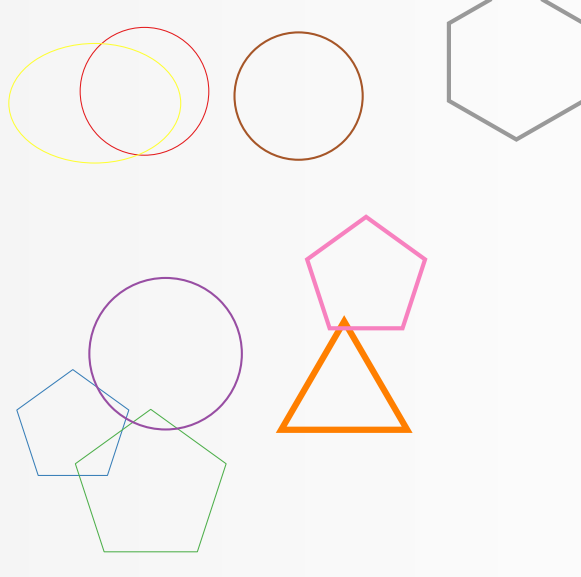[{"shape": "circle", "thickness": 0.5, "radius": 0.55, "center": [0.249, 0.841]}, {"shape": "pentagon", "thickness": 0.5, "radius": 0.51, "center": [0.125, 0.258]}, {"shape": "pentagon", "thickness": 0.5, "radius": 0.68, "center": [0.259, 0.154]}, {"shape": "circle", "thickness": 1, "radius": 0.66, "center": [0.285, 0.387]}, {"shape": "triangle", "thickness": 3, "radius": 0.63, "center": [0.592, 0.317]}, {"shape": "oval", "thickness": 0.5, "radius": 0.74, "center": [0.163, 0.82]}, {"shape": "circle", "thickness": 1, "radius": 0.55, "center": [0.514, 0.833]}, {"shape": "pentagon", "thickness": 2, "radius": 0.53, "center": [0.63, 0.517]}, {"shape": "hexagon", "thickness": 2, "radius": 0.67, "center": [0.888, 0.892]}]